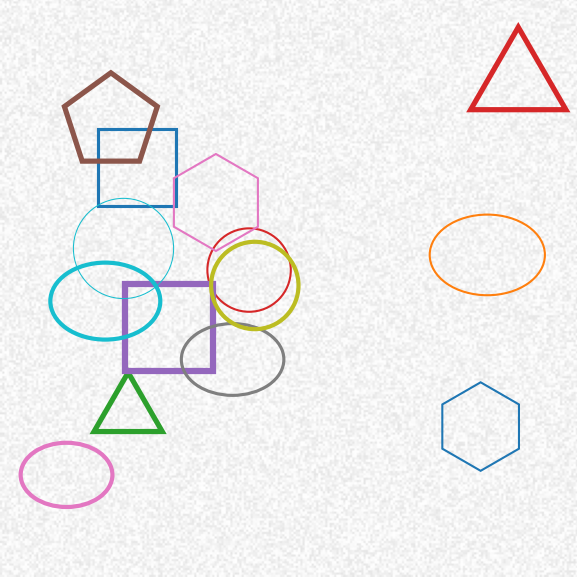[{"shape": "hexagon", "thickness": 1, "radius": 0.38, "center": [0.832, 0.26]}, {"shape": "square", "thickness": 1.5, "radius": 0.34, "center": [0.237, 0.709]}, {"shape": "oval", "thickness": 1, "radius": 0.5, "center": [0.844, 0.558]}, {"shape": "triangle", "thickness": 2.5, "radius": 0.34, "center": [0.222, 0.286]}, {"shape": "triangle", "thickness": 2.5, "radius": 0.48, "center": [0.897, 0.857]}, {"shape": "circle", "thickness": 1, "radius": 0.36, "center": [0.431, 0.531]}, {"shape": "square", "thickness": 3, "radius": 0.38, "center": [0.293, 0.432]}, {"shape": "pentagon", "thickness": 2.5, "radius": 0.42, "center": [0.192, 0.789]}, {"shape": "oval", "thickness": 2, "radius": 0.4, "center": [0.115, 0.177]}, {"shape": "hexagon", "thickness": 1, "radius": 0.42, "center": [0.374, 0.649]}, {"shape": "oval", "thickness": 1.5, "radius": 0.44, "center": [0.403, 0.377]}, {"shape": "circle", "thickness": 2, "radius": 0.38, "center": [0.441, 0.505]}, {"shape": "circle", "thickness": 0.5, "radius": 0.43, "center": [0.214, 0.569]}, {"shape": "oval", "thickness": 2, "radius": 0.48, "center": [0.182, 0.478]}]